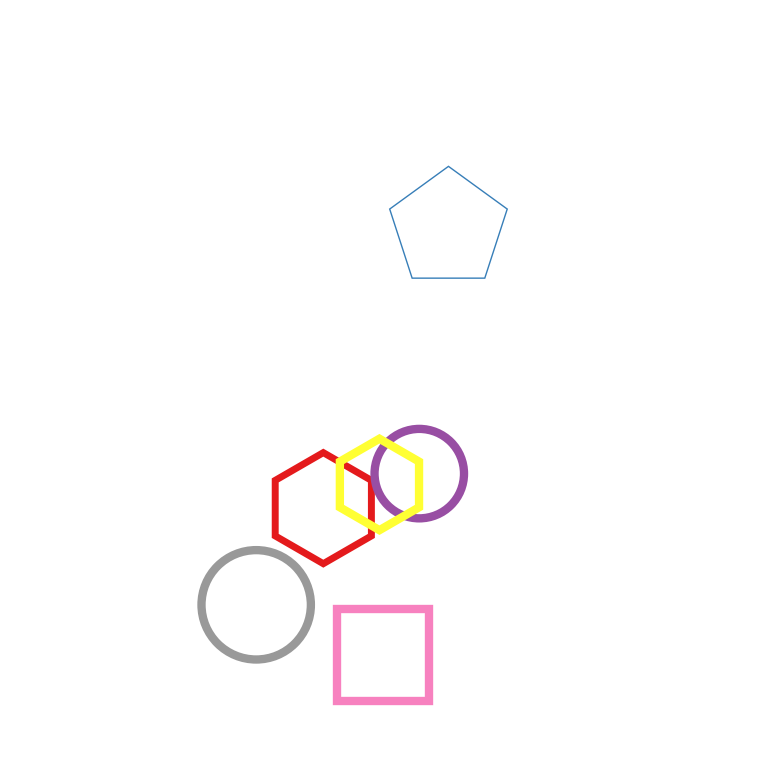[{"shape": "hexagon", "thickness": 2.5, "radius": 0.36, "center": [0.42, 0.34]}, {"shape": "pentagon", "thickness": 0.5, "radius": 0.4, "center": [0.582, 0.704]}, {"shape": "circle", "thickness": 3, "radius": 0.29, "center": [0.545, 0.385]}, {"shape": "hexagon", "thickness": 3, "radius": 0.3, "center": [0.493, 0.371]}, {"shape": "square", "thickness": 3, "radius": 0.3, "center": [0.497, 0.149]}, {"shape": "circle", "thickness": 3, "radius": 0.36, "center": [0.333, 0.215]}]